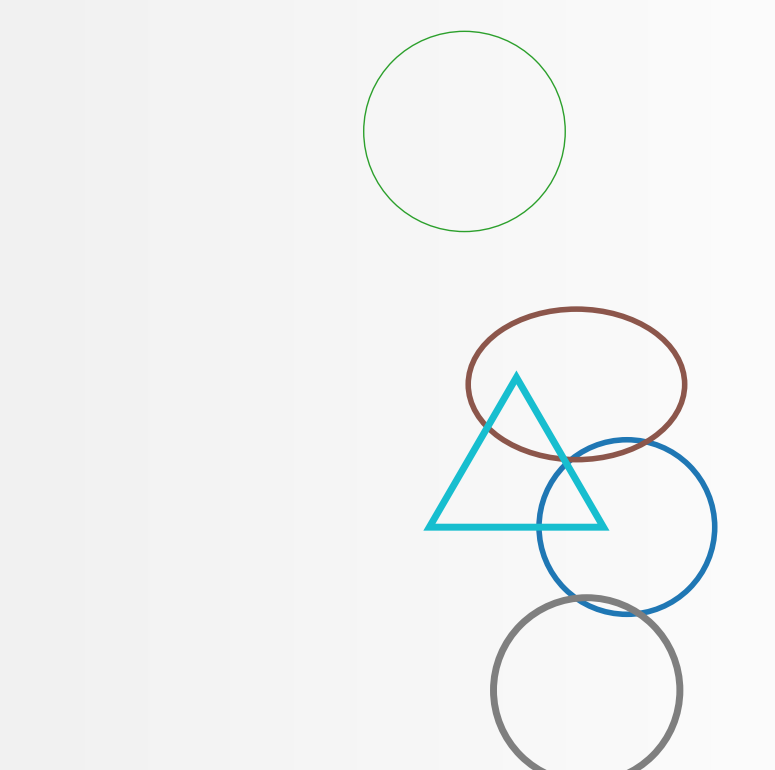[{"shape": "circle", "thickness": 2, "radius": 0.57, "center": [0.809, 0.316]}, {"shape": "circle", "thickness": 0.5, "radius": 0.65, "center": [0.599, 0.829]}, {"shape": "oval", "thickness": 2, "radius": 0.7, "center": [0.744, 0.501]}, {"shape": "circle", "thickness": 2.5, "radius": 0.6, "center": [0.757, 0.104]}, {"shape": "triangle", "thickness": 2.5, "radius": 0.65, "center": [0.666, 0.38]}]